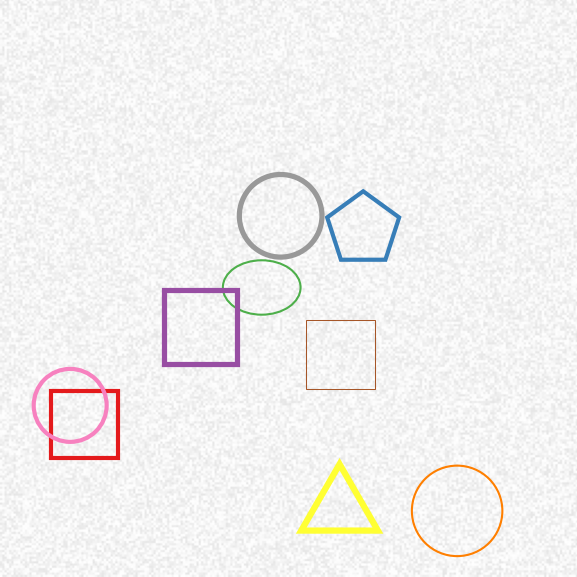[{"shape": "square", "thickness": 2, "radius": 0.29, "center": [0.147, 0.263]}, {"shape": "pentagon", "thickness": 2, "radius": 0.33, "center": [0.629, 0.602]}, {"shape": "oval", "thickness": 1, "radius": 0.34, "center": [0.453, 0.501]}, {"shape": "square", "thickness": 2.5, "radius": 0.32, "center": [0.347, 0.432]}, {"shape": "circle", "thickness": 1, "radius": 0.39, "center": [0.792, 0.114]}, {"shape": "triangle", "thickness": 3, "radius": 0.38, "center": [0.588, 0.119]}, {"shape": "square", "thickness": 0.5, "radius": 0.3, "center": [0.589, 0.385]}, {"shape": "circle", "thickness": 2, "radius": 0.32, "center": [0.122, 0.297]}, {"shape": "circle", "thickness": 2.5, "radius": 0.36, "center": [0.486, 0.625]}]